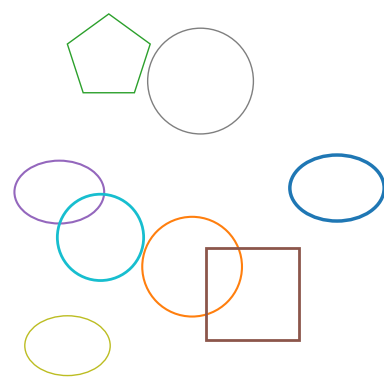[{"shape": "oval", "thickness": 2.5, "radius": 0.61, "center": [0.875, 0.512]}, {"shape": "circle", "thickness": 1.5, "radius": 0.65, "center": [0.499, 0.307]}, {"shape": "pentagon", "thickness": 1, "radius": 0.57, "center": [0.283, 0.851]}, {"shape": "oval", "thickness": 1.5, "radius": 0.58, "center": [0.154, 0.501]}, {"shape": "square", "thickness": 2, "radius": 0.6, "center": [0.656, 0.236]}, {"shape": "circle", "thickness": 1, "radius": 0.69, "center": [0.521, 0.789]}, {"shape": "oval", "thickness": 1, "radius": 0.55, "center": [0.175, 0.102]}, {"shape": "circle", "thickness": 2, "radius": 0.56, "center": [0.261, 0.383]}]